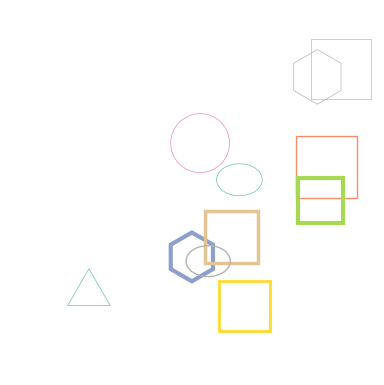[{"shape": "oval", "thickness": 0.5, "radius": 0.3, "center": [0.622, 0.533]}, {"shape": "triangle", "thickness": 0.5, "radius": 0.32, "center": [0.231, 0.238]}, {"shape": "square", "thickness": 1, "radius": 0.4, "center": [0.848, 0.565]}, {"shape": "hexagon", "thickness": 3, "radius": 0.32, "center": [0.498, 0.333]}, {"shape": "circle", "thickness": 0.5, "radius": 0.38, "center": [0.52, 0.628]}, {"shape": "square", "thickness": 0.5, "radius": 0.39, "center": [0.887, 0.82]}, {"shape": "square", "thickness": 3, "radius": 0.29, "center": [0.832, 0.478]}, {"shape": "square", "thickness": 2, "radius": 0.33, "center": [0.635, 0.205]}, {"shape": "square", "thickness": 2.5, "radius": 0.34, "center": [0.602, 0.384]}, {"shape": "oval", "thickness": 1, "radius": 0.29, "center": [0.541, 0.322]}, {"shape": "hexagon", "thickness": 0.5, "radius": 0.35, "center": [0.824, 0.8]}]